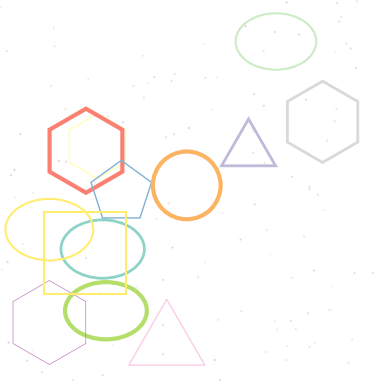[{"shape": "oval", "thickness": 2, "radius": 0.54, "center": [0.267, 0.353]}, {"shape": "hexagon", "thickness": 1, "radius": 0.42, "center": [0.253, 0.62]}, {"shape": "triangle", "thickness": 2, "radius": 0.41, "center": [0.646, 0.61]}, {"shape": "hexagon", "thickness": 3, "radius": 0.55, "center": [0.223, 0.609]}, {"shape": "pentagon", "thickness": 1, "radius": 0.41, "center": [0.315, 0.501]}, {"shape": "circle", "thickness": 3, "radius": 0.44, "center": [0.485, 0.518]}, {"shape": "oval", "thickness": 3, "radius": 0.53, "center": [0.275, 0.193]}, {"shape": "triangle", "thickness": 1, "radius": 0.57, "center": [0.433, 0.109]}, {"shape": "hexagon", "thickness": 2, "radius": 0.53, "center": [0.838, 0.684]}, {"shape": "hexagon", "thickness": 0.5, "radius": 0.55, "center": [0.128, 0.162]}, {"shape": "oval", "thickness": 1.5, "radius": 0.52, "center": [0.717, 0.892]}, {"shape": "square", "thickness": 1.5, "radius": 0.54, "center": [0.221, 0.342]}, {"shape": "oval", "thickness": 1.5, "radius": 0.57, "center": [0.128, 0.404]}]